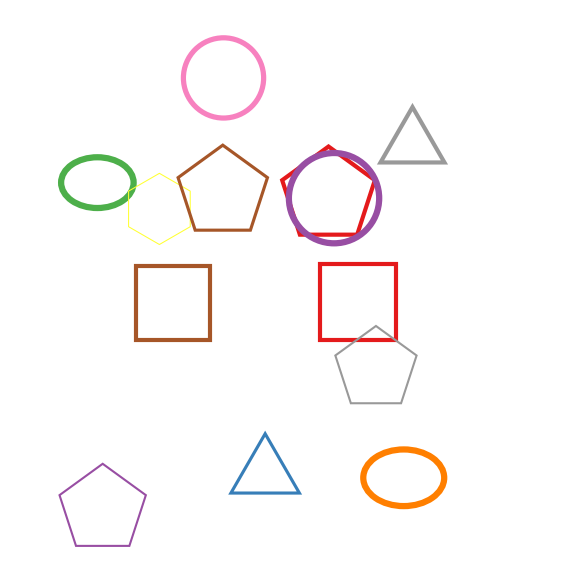[{"shape": "square", "thickness": 2, "radius": 0.33, "center": [0.62, 0.477]}, {"shape": "pentagon", "thickness": 2, "radius": 0.42, "center": [0.569, 0.661]}, {"shape": "triangle", "thickness": 1.5, "radius": 0.34, "center": [0.459, 0.18]}, {"shape": "oval", "thickness": 3, "radius": 0.31, "center": [0.169, 0.683]}, {"shape": "circle", "thickness": 3, "radius": 0.39, "center": [0.578, 0.656]}, {"shape": "pentagon", "thickness": 1, "radius": 0.39, "center": [0.178, 0.117]}, {"shape": "oval", "thickness": 3, "radius": 0.35, "center": [0.699, 0.172]}, {"shape": "hexagon", "thickness": 0.5, "radius": 0.31, "center": [0.276, 0.637]}, {"shape": "square", "thickness": 2, "radius": 0.32, "center": [0.3, 0.475]}, {"shape": "pentagon", "thickness": 1.5, "radius": 0.41, "center": [0.386, 0.666]}, {"shape": "circle", "thickness": 2.5, "radius": 0.35, "center": [0.387, 0.864]}, {"shape": "pentagon", "thickness": 1, "radius": 0.37, "center": [0.651, 0.361]}, {"shape": "triangle", "thickness": 2, "radius": 0.32, "center": [0.714, 0.75]}]